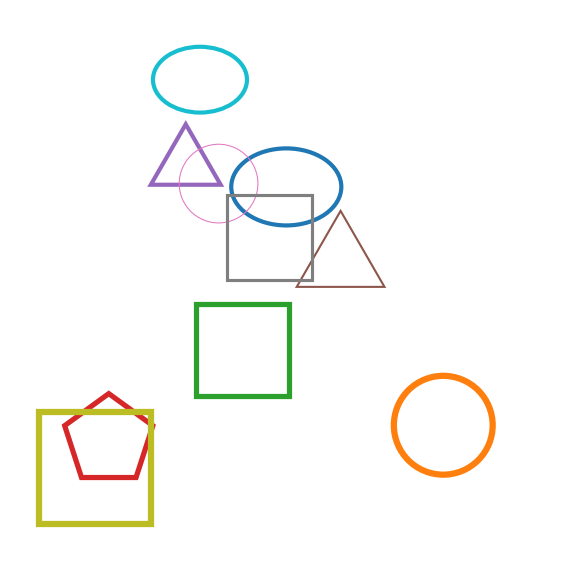[{"shape": "oval", "thickness": 2, "radius": 0.48, "center": [0.496, 0.675]}, {"shape": "circle", "thickness": 3, "radius": 0.43, "center": [0.768, 0.263]}, {"shape": "square", "thickness": 2.5, "radius": 0.4, "center": [0.42, 0.393]}, {"shape": "pentagon", "thickness": 2.5, "radius": 0.4, "center": [0.188, 0.237]}, {"shape": "triangle", "thickness": 2, "radius": 0.35, "center": [0.322, 0.714]}, {"shape": "triangle", "thickness": 1, "radius": 0.44, "center": [0.59, 0.546]}, {"shape": "circle", "thickness": 0.5, "radius": 0.34, "center": [0.378, 0.681]}, {"shape": "square", "thickness": 1.5, "radius": 0.37, "center": [0.467, 0.588]}, {"shape": "square", "thickness": 3, "radius": 0.48, "center": [0.165, 0.189]}, {"shape": "oval", "thickness": 2, "radius": 0.41, "center": [0.346, 0.861]}]